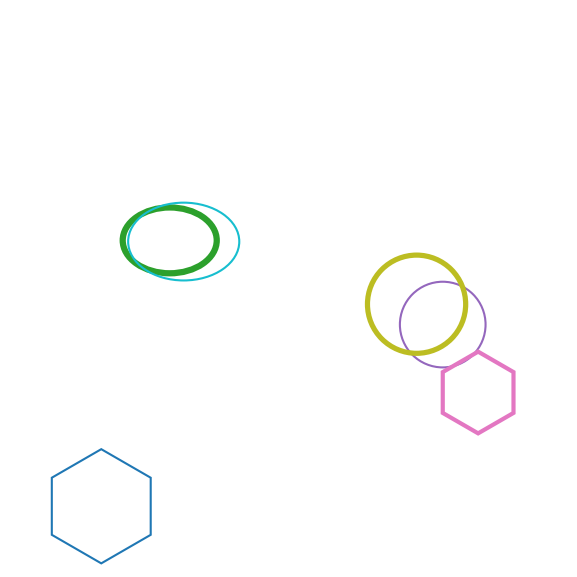[{"shape": "hexagon", "thickness": 1, "radius": 0.49, "center": [0.175, 0.122]}, {"shape": "oval", "thickness": 3, "radius": 0.41, "center": [0.294, 0.583]}, {"shape": "circle", "thickness": 1, "radius": 0.37, "center": [0.767, 0.437]}, {"shape": "hexagon", "thickness": 2, "radius": 0.35, "center": [0.828, 0.319]}, {"shape": "circle", "thickness": 2.5, "radius": 0.43, "center": [0.721, 0.472]}, {"shape": "oval", "thickness": 1, "radius": 0.48, "center": [0.318, 0.581]}]